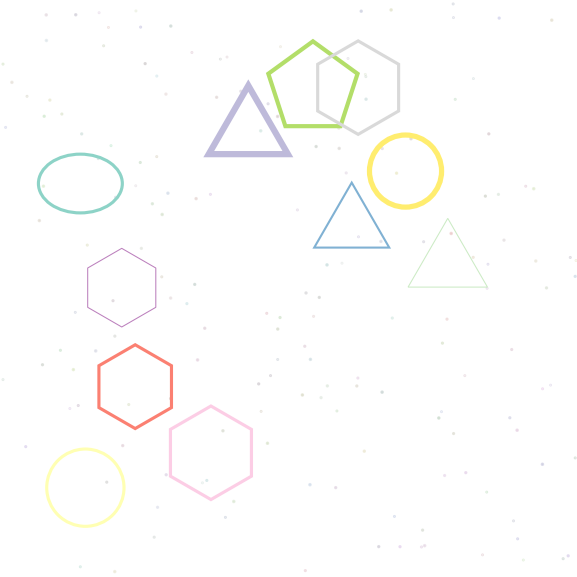[{"shape": "oval", "thickness": 1.5, "radius": 0.36, "center": [0.139, 0.681]}, {"shape": "circle", "thickness": 1.5, "radius": 0.33, "center": [0.148, 0.155]}, {"shape": "triangle", "thickness": 3, "radius": 0.4, "center": [0.43, 0.772]}, {"shape": "hexagon", "thickness": 1.5, "radius": 0.36, "center": [0.234, 0.33]}, {"shape": "triangle", "thickness": 1, "radius": 0.38, "center": [0.609, 0.608]}, {"shape": "pentagon", "thickness": 2, "radius": 0.41, "center": [0.542, 0.846]}, {"shape": "hexagon", "thickness": 1.5, "radius": 0.4, "center": [0.365, 0.215]}, {"shape": "hexagon", "thickness": 1.5, "radius": 0.4, "center": [0.62, 0.847]}, {"shape": "hexagon", "thickness": 0.5, "radius": 0.34, "center": [0.211, 0.501]}, {"shape": "triangle", "thickness": 0.5, "radius": 0.4, "center": [0.775, 0.542]}, {"shape": "circle", "thickness": 2.5, "radius": 0.31, "center": [0.702, 0.703]}]